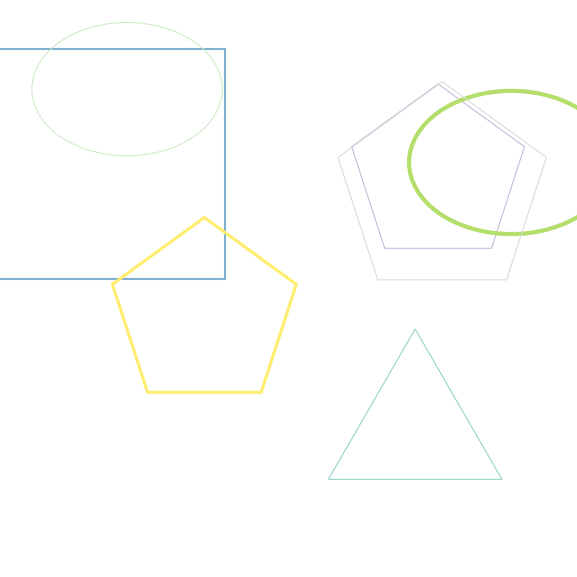[{"shape": "triangle", "thickness": 0.5, "radius": 0.87, "center": [0.719, 0.256]}, {"shape": "pentagon", "thickness": 0.5, "radius": 0.79, "center": [0.759, 0.696]}, {"shape": "square", "thickness": 1, "radius": 1.0, "center": [0.19, 0.715]}, {"shape": "oval", "thickness": 2, "radius": 0.89, "center": [0.885, 0.718]}, {"shape": "pentagon", "thickness": 0.5, "radius": 0.95, "center": [0.766, 0.668]}, {"shape": "oval", "thickness": 0.5, "radius": 0.82, "center": [0.22, 0.845]}, {"shape": "pentagon", "thickness": 1.5, "radius": 0.84, "center": [0.354, 0.455]}]